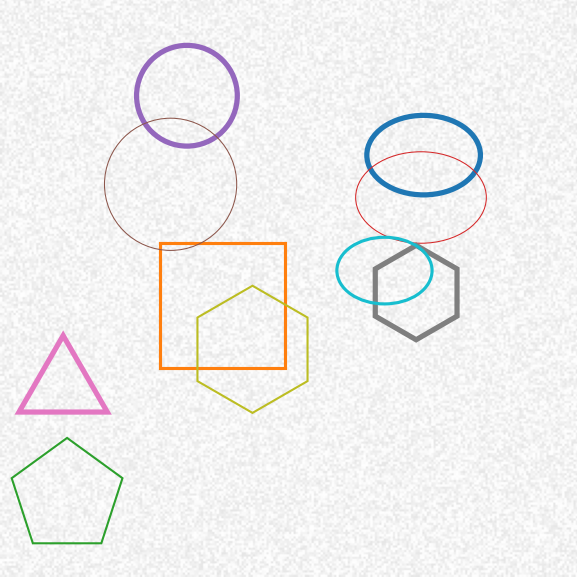[{"shape": "oval", "thickness": 2.5, "radius": 0.49, "center": [0.734, 0.731]}, {"shape": "square", "thickness": 1.5, "radius": 0.54, "center": [0.385, 0.471]}, {"shape": "pentagon", "thickness": 1, "radius": 0.5, "center": [0.116, 0.14]}, {"shape": "oval", "thickness": 0.5, "radius": 0.57, "center": [0.729, 0.657]}, {"shape": "circle", "thickness": 2.5, "radius": 0.44, "center": [0.324, 0.833]}, {"shape": "circle", "thickness": 0.5, "radius": 0.57, "center": [0.295, 0.68]}, {"shape": "triangle", "thickness": 2.5, "radius": 0.44, "center": [0.109, 0.33]}, {"shape": "hexagon", "thickness": 2.5, "radius": 0.41, "center": [0.721, 0.493]}, {"shape": "hexagon", "thickness": 1, "radius": 0.55, "center": [0.437, 0.394]}, {"shape": "oval", "thickness": 1.5, "radius": 0.41, "center": [0.666, 0.531]}]